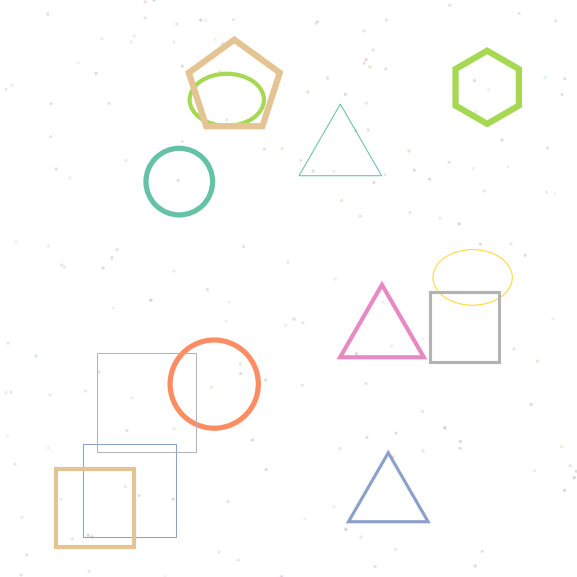[{"shape": "triangle", "thickness": 0.5, "radius": 0.41, "center": [0.589, 0.736]}, {"shape": "circle", "thickness": 2.5, "radius": 0.29, "center": [0.31, 0.685]}, {"shape": "circle", "thickness": 2.5, "radius": 0.38, "center": [0.371, 0.334]}, {"shape": "triangle", "thickness": 1.5, "radius": 0.4, "center": [0.672, 0.136]}, {"shape": "square", "thickness": 0.5, "radius": 0.41, "center": [0.225, 0.149]}, {"shape": "triangle", "thickness": 2, "radius": 0.42, "center": [0.661, 0.422]}, {"shape": "hexagon", "thickness": 3, "radius": 0.32, "center": [0.844, 0.848]}, {"shape": "oval", "thickness": 2, "radius": 0.32, "center": [0.393, 0.826]}, {"shape": "oval", "thickness": 0.5, "radius": 0.34, "center": [0.818, 0.519]}, {"shape": "square", "thickness": 2, "radius": 0.34, "center": [0.165, 0.12]}, {"shape": "pentagon", "thickness": 3, "radius": 0.41, "center": [0.406, 0.848]}, {"shape": "square", "thickness": 0.5, "radius": 0.43, "center": [0.254, 0.302]}, {"shape": "square", "thickness": 1.5, "radius": 0.3, "center": [0.804, 0.433]}]